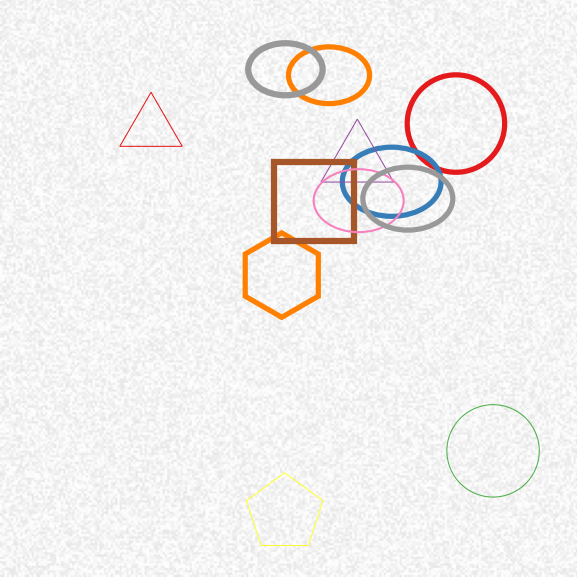[{"shape": "circle", "thickness": 2.5, "radius": 0.42, "center": [0.789, 0.785]}, {"shape": "triangle", "thickness": 0.5, "radius": 0.31, "center": [0.262, 0.777]}, {"shape": "oval", "thickness": 2.5, "radius": 0.43, "center": [0.678, 0.684]}, {"shape": "circle", "thickness": 0.5, "radius": 0.4, "center": [0.854, 0.218]}, {"shape": "triangle", "thickness": 0.5, "radius": 0.36, "center": [0.619, 0.72]}, {"shape": "hexagon", "thickness": 2.5, "radius": 0.37, "center": [0.488, 0.523]}, {"shape": "oval", "thickness": 2.5, "radius": 0.35, "center": [0.57, 0.869]}, {"shape": "pentagon", "thickness": 0.5, "radius": 0.35, "center": [0.493, 0.111]}, {"shape": "square", "thickness": 3, "radius": 0.34, "center": [0.544, 0.65]}, {"shape": "oval", "thickness": 1, "radius": 0.39, "center": [0.621, 0.652]}, {"shape": "oval", "thickness": 2.5, "radius": 0.39, "center": [0.706, 0.655]}, {"shape": "oval", "thickness": 3, "radius": 0.32, "center": [0.494, 0.879]}]